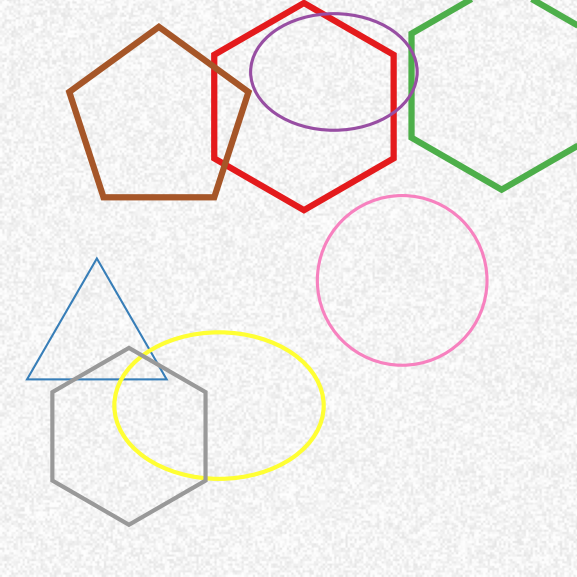[{"shape": "hexagon", "thickness": 3, "radius": 0.9, "center": [0.526, 0.815]}, {"shape": "triangle", "thickness": 1, "radius": 0.7, "center": [0.168, 0.412]}, {"shape": "hexagon", "thickness": 3, "radius": 0.9, "center": [0.869, 0.851]}, {"shape": "oval", "thickness": 1.5, "radius": 0.72, "center": [0.578, 0.875]}, {"shape": "oval", "thickness": 2, "radius": 0.91, "center": [0.379, 0.297]}, {"shape": "pentagon", "thickness": 3, "radius": 0.82, "center": [0.275, 0.789]}, {"shape": "circle", "thickness": 1.5, "radius": 0.73, "center": [0.696, 0.514]}, {"shape": "hexagon", "thickness": 2, "radius": 0.77, "center": [0.223, 0.244]}]